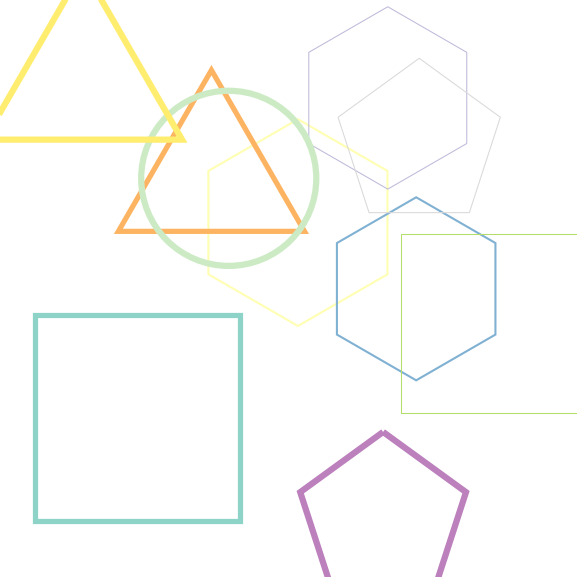[{"shape": "square", "thickness": 2.5, "radius": 0.89, "center": [0.238, 0.275]}, {"shape": "hexagon", "thickness": 1, "radius": 0.9, "center": [0.516, 0.614]}, {"shape": "hexagon", "thickness": 0.5, "radius": 0.79, "center": [0.671, 0.83]}, {"shape": "hexagon", "thickness": 1, "radius": 0.79, "center": [0.721, 0.499]}, {"shape": "triangle", "thickness": 2.5, "radius": 0.93, "center": [0.366, 0.692]}, {"shape": "square", "thickness": 0.5, "radius": 0.77, "center": [0.849, 0.439]}, {"shape": "pentagon", "thickness": 0.5, "radius": 0.74, "center": [0.726, 0.75]}, {"shape": "pentagon", "thickness": 3, "radius": 0.75, "center": [0.663, 0.1]}, {"shape": "circle", "thickness": 3, "radius": 0.76, "center": [0.396, 0.69]}, {"shape": "triangle", "thickness": 3, "radius": 0.99, "center": [0.144, 0.856]}]